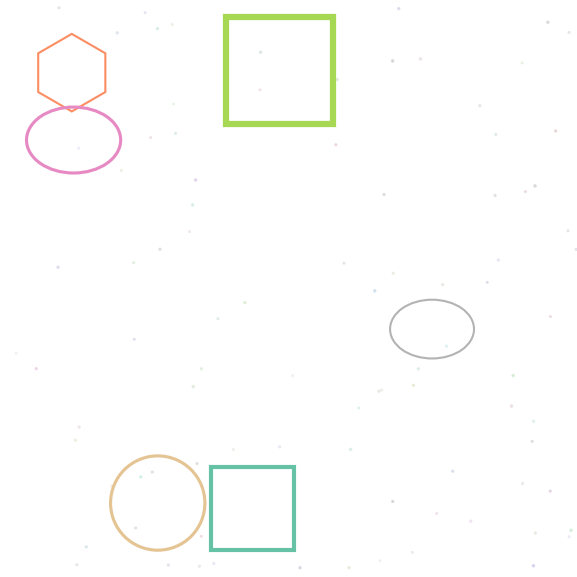[{"shape": "square", "thickness": 2, "radius": 0.36, "center": [0.437, 0.119]}, {"shape": "hexagon", "thickness": 1, "radius": 0.34, "center": [0.124, 0.873]}, {"shape": "oval", "thickness": 1.5, "radius": 0.41, "center": [0.127, 0.757]}, {"shape": "square", "thickness": 3, "radius": 0.47, "center": [0.484, 0.877]}, {"shape": "circle", "thickness": 1.5, "radius": 0.41, "center": [0.273, 0.128]}, {"shape": "oval", "thickness": 1, "radius": 0.36, "center": [0.748, 0.429]}]